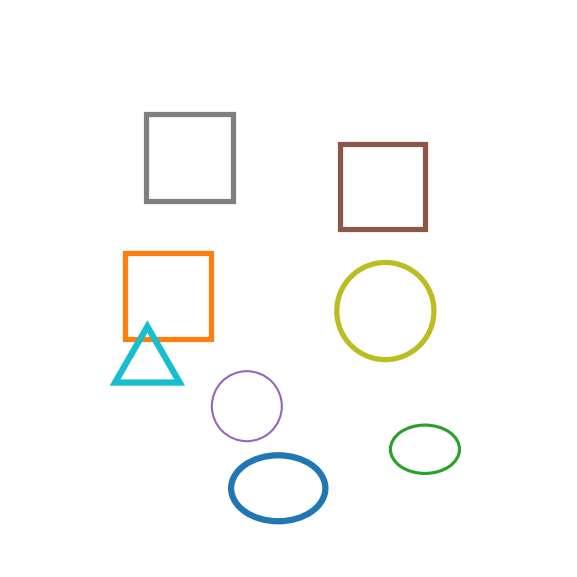[{"shape": "oval", "thickness": 3, "radius": 0.41, "center": [0.482, 0.154]}, {"shape": "square", "thickness": 2.5, "radius": 0.37, "center": [0.291, 0.487]}, {"shape": "oval", "thickness": 1.5, "radius": 0.3, "center": [0.736, 0.221]}, {"shape": "circle", "thickness": 1, "radius": 0.3, "center": [0.427, 0.296]}, {"shape": "square", "thickness": 2.5, "radius": 0.37, "center": [0.662, 0.675]}, {"shape": "square", "thickness": 2.5, "radius": 0.38, "center": [0.328, 0.727]}, {"shape": "circle", "thickness": 2.5, "radius": 0.42, "center": [0.667, 0.461]}, {"shape": "triangle", "thickness": 3, "radius": 0.32, "center": [0.255, 0.369]}]